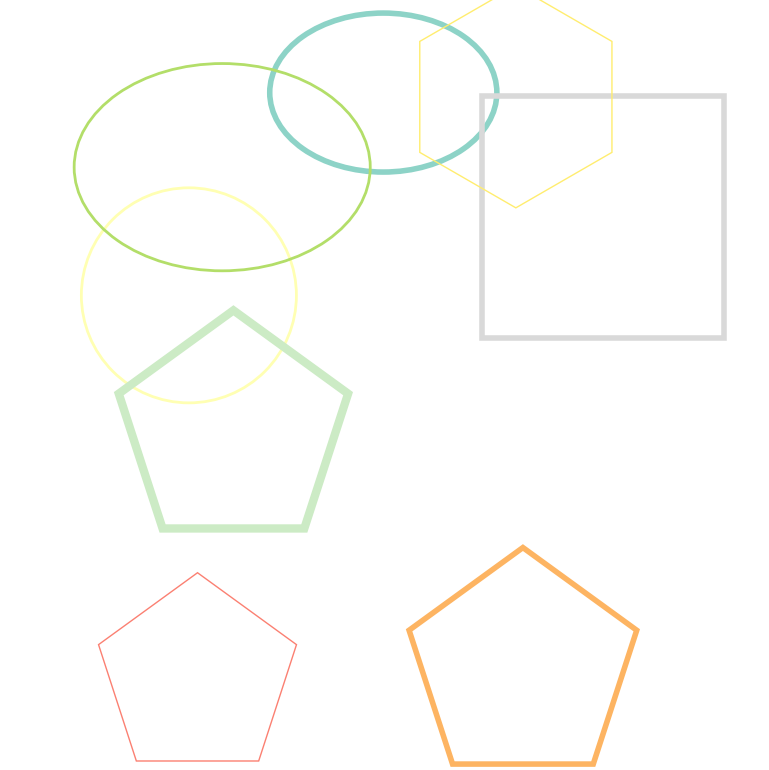[{"shape": "oval", "thickness": 2, "radius": 0.74, "center": [0.498, 0.88]}, {"shape": "circle", "thickness": 1, "radius": 0.7, "center": [0.245, 0.616]}, {"shape": "pentagon", "thickness": 0.5, "radius": 0.68, "center": [0.257, 0.121]}, {"shape": "pentagon", "thickness": 2, "radius": 0.78, "center": [0.679, 0.133]}, {"shape": "oval", "thickness": 1, "radius": 0.96, "center": [0.289, 0.783]}, {"shape": "square", "thickness": 2, "radius": 0.79, "center": [0.783, 0.718]}, {"shape": "pentagon", "thickness": 3, "radius": 0.78, "center": [0.303, 0.44]}, {"shape": "hexagon", "thickness": 0.5, "radius": 0.72, "center": [0.67, 0.874]}]